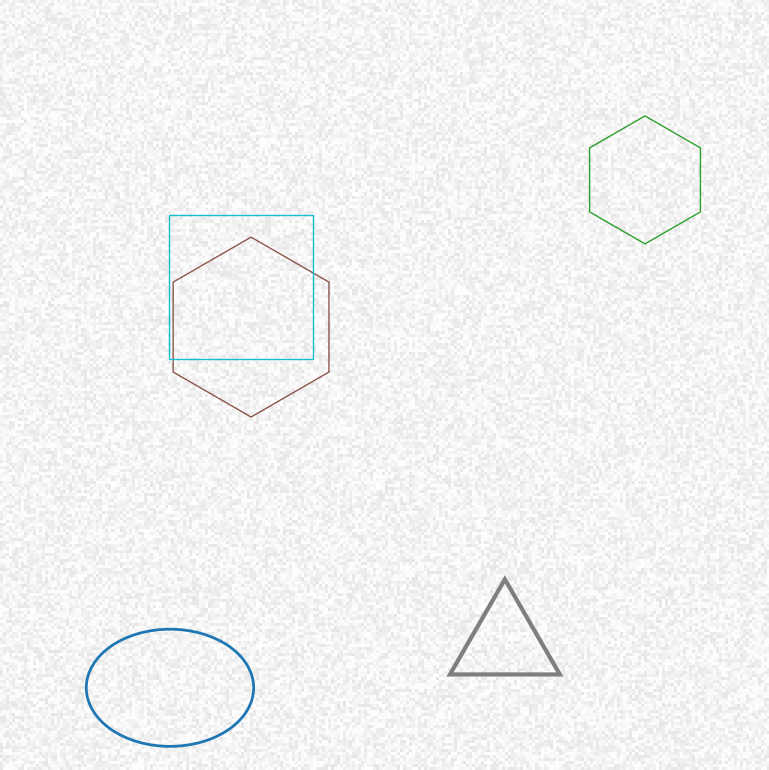[{"shape": "oval", "thickness": 1, "radius": 0.54, "center": [0.221, 0.107]}, {"shape": "hexagon", "thickness": 0.5, "radius": 0.42, "center": [0.838, 0.766]}, {"shape": "hexagon", "thickness": 0.5, "radius": 0.58, "center": [0.326, 0.575]}, {"shape": "triangle", "thickness": 1.5, "radius": 0.41, "center": [0.656, 0.165]}, {"shape": "square", "thickness": 0.5, "radius": 0.47, "center": [0.313, 0.627]}]